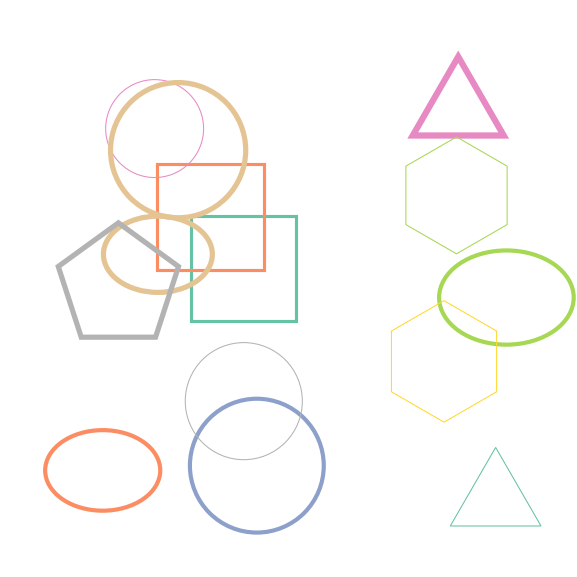[{"shape": "square", "thickness": 1.5, "radius": 0.46, "center": [0.422, 0.534]}, {"shape": "triangle", "thickness": 0.5, "radius": 0.45, "center": [0.858, 0.134]}, {"shape": "oval", "thickness": 2, "radius": 0.5, "center": [0.178, 0.185]}, {"shape": "square", "thickness": 1.5, "radius": 0.46, "center": [0.364, 0.623]}, {"shape": "circle", "thickness": 2, "radius": 0.58, "center": [0.445, 0.193]}, {"shape": "triangle", "thickness": 3, "radius": 0.45, "center": [0.793, 0.81]}, {"shape": "circle", "thickness": 0.5, "radius": 0.42, "center": [0.268, 0.776]}, {"shape": "oval", "thickness": 2, "radius": 0.58, "center": [0.877, 0.484]}, {"shape": "hexagon", "thickness": 0.5, "radius": 0.51, "center": [0.79, 0.661]}, {"shape": "hexagon", "thickness": 0.5, "radius": 0.53, "center": [0.769, 0.373]}, {"shape": "oval", "thickness": 2.5, "radius": 0.47, "center": [0.273, 0.559]}, {"shape": "circle", "thickness": 2.5, "radius": 0.59, "center": [0.308, 0.739]}, {"shape": "pentagon", "thickness": 2.5, "radius": 0.55, "center": [0.205, 0.504]}, {"shape": "circle", "thickness": 0.5, "radius": 0.51, "center": [0.422, 0.305]}]